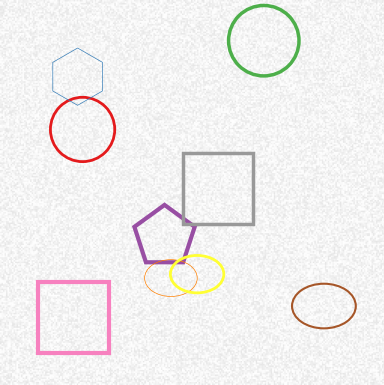[{"shape": "circle", "thickness": 2, "radius": 0.42, "center": [0.215, 0.664]}, {"shape": "hexagon", "thickness": 0.5, "radius": 0.37, "center": [0.202, 0.801]}, {"shape": "circle", "thickness": 2.5, "radius": 0.46, "center": [0.685, 0.894]}, {"shape": "pentagon", "thickness": 3, "radius": 0.41, "center": [0.427, 0.385]}, {"shape": "oval", "thickness": 0.5, "radius": 0.34, "center": [0.444, 0.278]}, {"shape": "oval", "thickness": 2, "radius": 0.35, "center": [0.512, 0.288]}, {"shape": "oval", "thickness": 1.5, "radius": 0.41, "center": [0.841, 0.205]}, {"shape": "square", "thickness": 3, "radius": 0.46, "center": [0.191, 0.176]}, {"shape": "square", "thickness": 2.5, "radius": 0.46, "center": [0.565, 0.51]}]